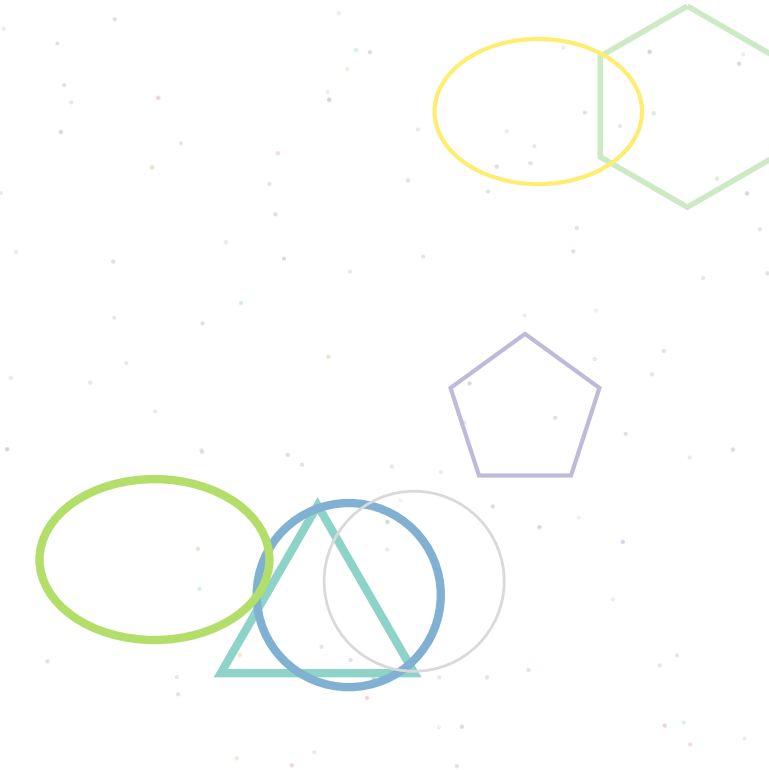[{"shape": "triangle", "thickness": 3, "radius": 0.73, "center": [0.413, 0.198]}, {"shape": "pentagon", "thickness": 1.5, "radius": 0.51, "center": [0.682, 0.465]}, {"shape": "circle", "thickness": 3, "radius": 0.6, "center": [0.453, 0.227]}, {"shape": "oval", "thickness": 3, "radius": 0.75, "center": [0.201, 0.273]}, {"shape": "circle", "thickness": 1, "radius": 0.58, "center": [0.538, 0.245]}, {"shape": "hexagon", "thickness": 2, "radius": 0.65, "center": [0.893, 0.862]}, {"shape": "oval", "thickness": 1.5, "radius": 0.67, "center": [0.699, 0.855]}]